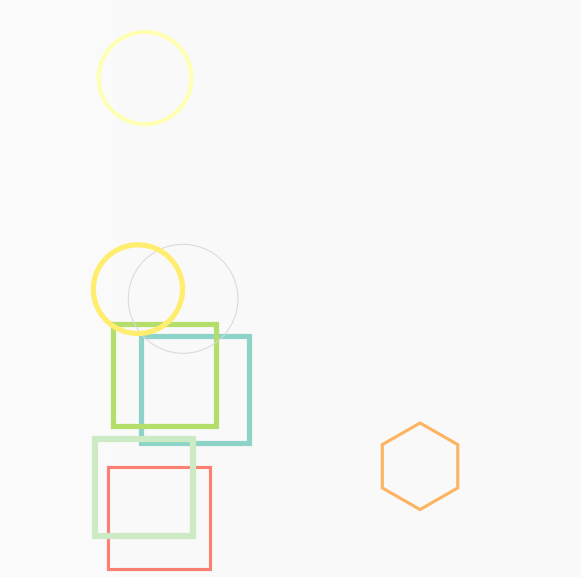[{"shape": "square", "thickness": 2.5, "radius": 0.46, "center": [0.336, 0.325]}, {"shape": "circle", "thickness": 2, "radius": 0.4, "center": [0.25, 0.864]}, {"shape": "square", "thickness": 1.5, "radius": 0.44, "center": [0.274, 0.103]}, {"shape": "hexagon", "thickness": 1.5, "radius": 0.37, "center": [0.723, 0.192]}, {"shape": "square", "thickness": 2.5, "radius": 0.44, "center": [0.283, 0.35]}, {"shape": "circle", "thickness": 0.5, "radius": 0.47, "center": [0.315, 0.482]}, {"shape": "square", "thickness": 3, "radius": 0.42, "center": [0.248, 0.155]}, {"shape": "circle", "thickness": 2.5, "radius": 0.38, "center": [0.237, 0.498]}]